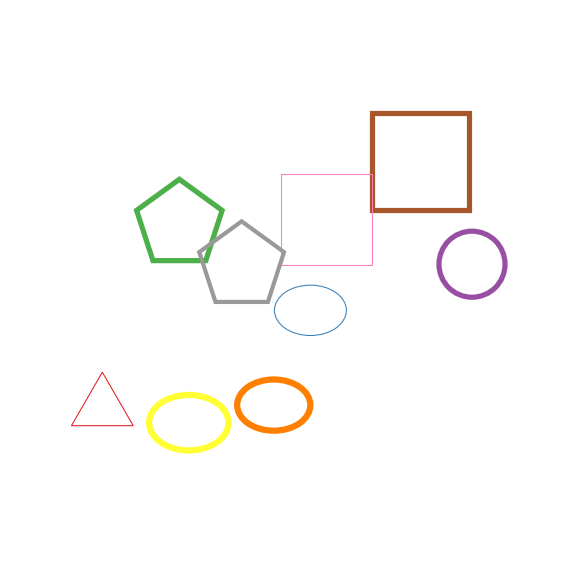[{"shape": "triangle", "thickness": 0.5, "radius": 0.31, "center": [0.177, 0.293]}, {"shape": "oval", "thickness": 0.5, "radius": 0.31, "center": [0.537, 0.462]}, {"shape": "pentagon", "thickness": 2.5, "radius": 0.39, "center": [0.311, 0.611]}, {"shape": "circle", "thickness": 2.5, "radius": 0.29, "center": [0.817, 0.542]}, {"shape": "oval", "thickness": 3, "radius": 0.32, "center": [0.474, 0.298]}, {"shape": "oval", "thickness": 3, "radius": 0.34, "center": [0.327, 0.267]}, {"shape": "square", "thickness": 2.5, "radius": 0.42, "center": [0.728, 0.719]}, {"shape": "square", "thickness": 0.5, "radius": 0.39, "center": [0.565, 0.619]}, {"shape": "pentagon", "thickness": 2, "radius": 0.39, "center": [0.418, 0.539]}]